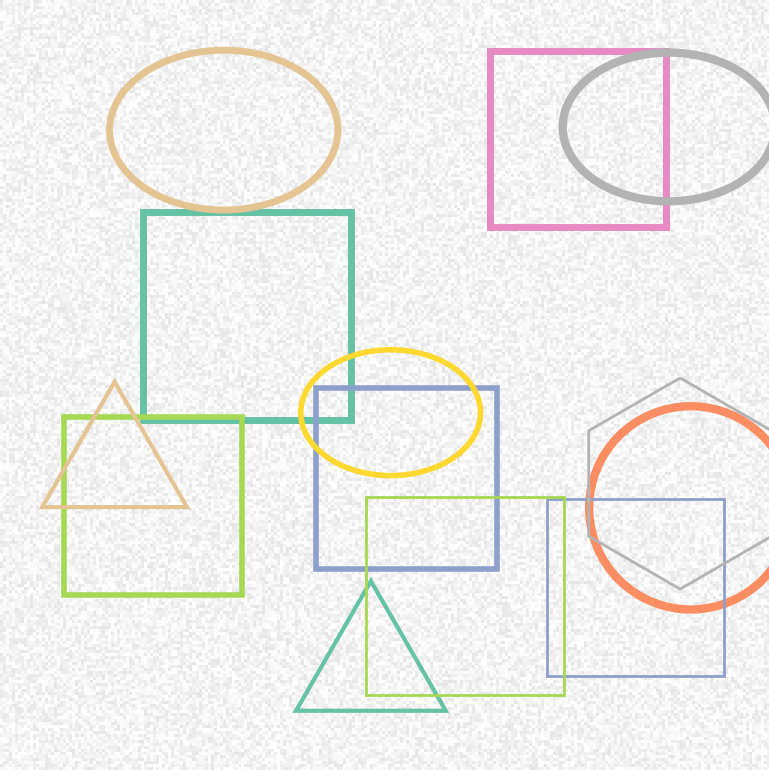[{"shape": "square", "thickness": 2.5, "radius": 0.68, "center": [0.32, 0.59]}, {"shape": "triangle", "thickness": 1.5, "radius": 0.56, "center": [0.482, 0.133]}, {"shape": "circle", "thickness": 3, "radius": 0.66, "center": [0.897, 0.34]}, {"shape": "square", "thickness": 2, "radius": 0.59, "center": [0.528, 0.379]}, {"shape": "square", "thickness": 1, "radius": 0.57, "center": [0.825, 0.237]}, {"shape": "square", "thickness": 2.5, "radius": 0.57, "center": [0.751, 0.819]}, {"shape": "square", "thickness": 1, "radius": 0.64, "center": [0.604, 0.226]}, {"shape": "square", "thickness": 2, "radius": 0.58, "center": [0.199, 0.343]}, {"shape": "oval", "thickness": 2, "radius": 0.58, "center": [0.507, 0.464]}, {"shape": "triangle", "thickness": 1.5, "radius": 0.54, "center": [0.149, 0.396]}, {"shape": "oval", "thickness": 2.5, "radius": 0.74, "center": [0.291, 0.831]}, {"shape": "oval", "thickness": 3, "radius": 0.69, "center": [0.869, 0.835]}, {"shape": "hexagon", "thickness": 1, "radius": 0.69, "center": [0.883, 0.372]}]